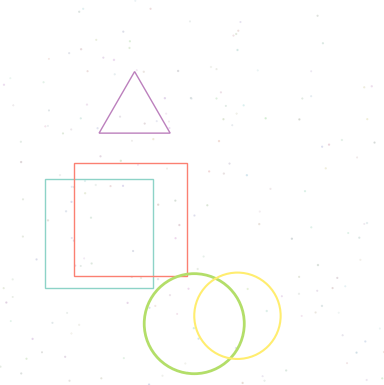[{"shape": "square", "thickness": 1, "radius": 0.7, "center": [0.256, 0.393]}, {"shape": "square", "thickness": 1, "radius": 0.74, "center": [0.339, 0.43]}, {"shape": "circle", "thickness": 2, "radius": 0.65, "center": [0.505, 0.159]}, {"shape": "triangle", "thickness": 1, "radius": 0.53, "center": [0.35, 0.708]}, {"shape": "circle", "thickness": 1.5, "radius": 0.56, "center": [0.617, 0.18]}]